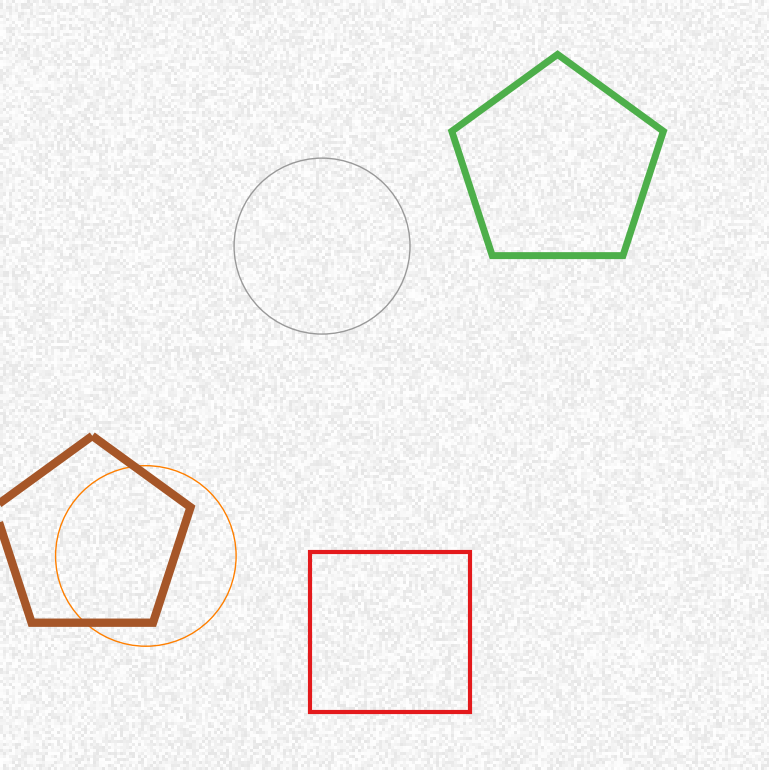[{"shape": "square", "thickness": 1.5, "radius": 0.52, "center": [0.506, 0.179]}, {"shape": "pentagon", "thickness": 2.5, "radius": 0.72, "center": [0.724, 0.785]}, {"shape": "circle", "thickness": 0.5, "radius": 0.59, "center": [0.189, 0.278]}, {"shape": "pentagon", "thickness": 3, "radius": 0.67, "center": [0.12, 0.3]}, {"shape": "circle", "thickness": 0.5, "radius": 0.57, "center": [0.418, 0.68]}]